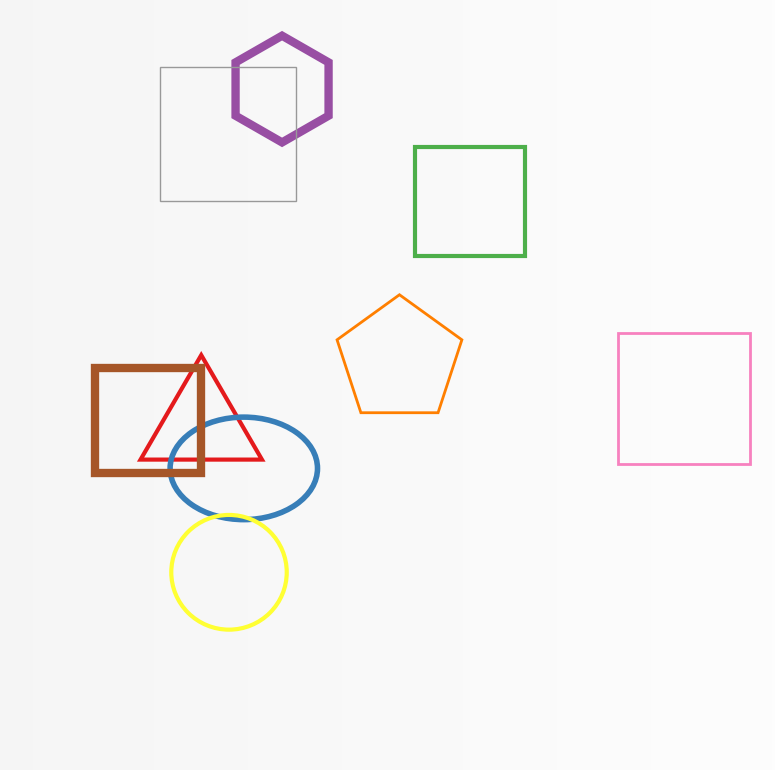[{"shape": "triangle", "thickness": 1.5, "radius": 0.45, "center": [0.26, 0.448]}, {"shape": "oval", "thickness": 2, "radius": 0.48, "center": [0.315, 0.392]}, {"shape": "square", "thickness": 1.5, "radius": 0.36, "center": [0.606, 0.739]}, {"shape": "hexagon", "thickness": 3, "radius": 0.35, "center": [0.364, 0.884]}, {"shape": "pentagon", "thickness": 1, "radius": 0.42, "center": [0.515, 0.533]}, {"shape": "circle", "thickness": 1.5, "radius": 0.37, "center": [0.295, 0.257]}, {"shape": "square", "thickness": 3, "radius": 0.34, "center": [0.191, 0.454]}, {"shape": "square", "thickness": 1, "radius": 0.43, "center": [0.883, 0.483]}, {"shape": "square", "thickness": 0.5, "radius": 0.44, "center": [0.294, 0.826]}]